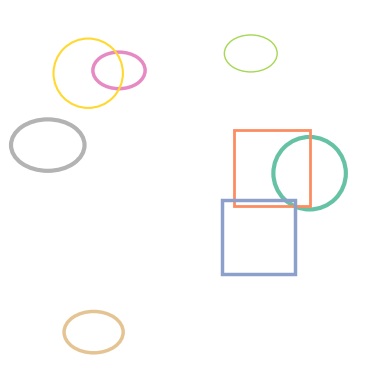[{"shape": "circle", "thickness": 3, "radius": 0.47, "center": [0.804, 0.55]}, {"shape": "square", "thickness": 2, "radius": 0.49, "center": [0.707, 0.564]}, {"shape": "square", "thickness": 2.5, "radius": 0.48, "center": [0.671, 0.385]}, {"shape": "oval", "thickness": 2.5, "radius": 0.34, "center": [0.309, 0.817]}, {"shape": "oval", "thickness": 1, "radius": 0.34, "center": [0.651, 0.861]}, {"shape": "circle", "thickness": 1.5, "radius": 0.45, "center": [0.229, 0.81]}, {"shape": "oval", "thickness": 2.5, "radius": 0.38, "center": [0.243, 0.137]}, {"shape": "oval", "thickness": 3, "radius": 0.48, "center": [0.124, 0.623]}]